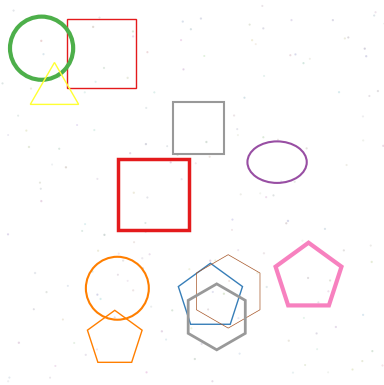[{"shape": "square", "thickness": 1, "radius": 0.45, "center": [0.264, 0.861]}, {"shape": "square", "thickness": 2.5, "radius": 0.46, "center": [0.4, 0.495]}, {"shape": "pentagon", "thickness": 1, "radius": 0.44, "center": [0.547, 0.229]}, {"shape": "circle", "thickness": 3, "radius": 0.41, "center": [0.108, 0.875]}, {"shape": "oval", "thickness": 1.5, "radius": 0.39, "center": [0.72, 0.579]}, {"shape": "pentagon", "thickness": 1, "radius": 0.37, "center": [0.298, 0.119]}, {"shape": "circle", "thickness": 1.5, "radius": 0.41, "center": [0.305, 0.251]}, {"shape": "triangle", "thickness": 1, "radius": 0.36, "center": [0.141, 0.765]}, {"shape": "hexagon", "thickness": 0.5, "radius": 0.48, "center": [0.593, 0.243]}, {"shape": "pentagon", "thickness": 3, "radius": 0.45, "center": [0.801, 0.28]}, {"shape": "square", "thickness": 1.5, "radius": 0.33, "center": [0.515, 0.667]}, {"shape": "hexagon", "thickness": 2, "radius": 0.43, "center": [0.563, 0.177]}]